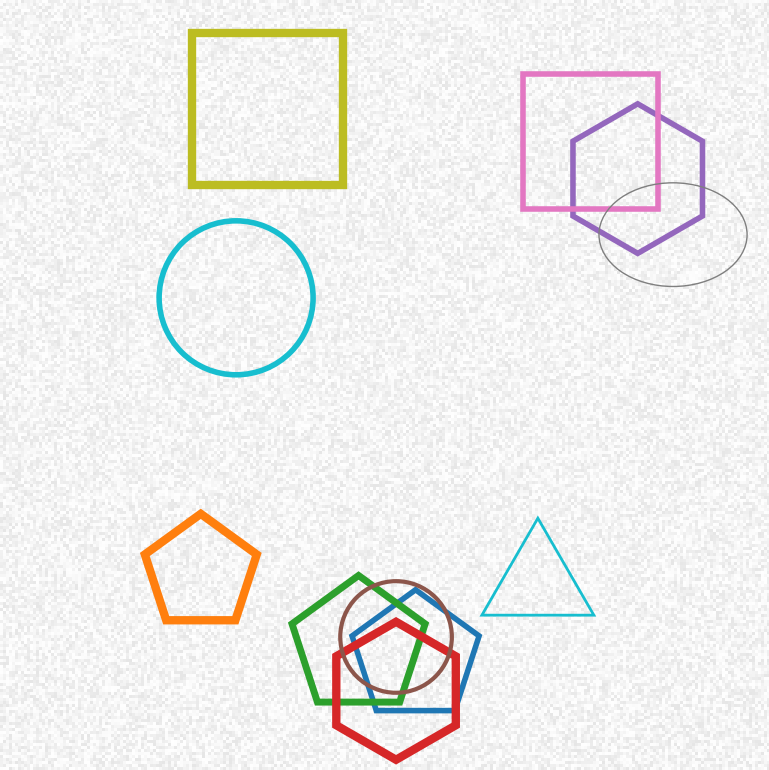[{"shape": "pentagon", "thickness": 2, "radius": 0.43, "center": [0.54, 0.147]}, {"shape": "pentagon", "thickness": 3, "radius": 0.38, "center": [0.261, 0.256]}, {"shape": "pentagon", "thickness": 2.5, "radius": 0.45, "center": [0.466, 0.162]}, {"shape": "hexagon", "thickness": 3, "radius": 0.45, "center": [0.514, 0.103]}, {"shape": "hexagon", "thickness": 2, "radius": 0.49, "center": [0.828, 0.768]}, {"shape": "circle", "thickness": 1.5, "radius": 0.36, "center": [0.514, 0.173]}, {"shape": "square", "thickness": 2, "radius": 0.44, "center": [0.767, 0.817]}, {"shape": "oval", "thickness": 0.5, "radius": 0.48, "center": [0.874, 0.695]}, {"shape": "square", "thickness": 3, "radius": 0.49, "center": [0.347, 0.858]}, {"shape": "circle", "thickness": 2, "radius": 0.5, "center": [0.307, 0.613]}, {"shape": "triangle", "thickness": 1, "radius": 0.42, "center": [0.699, 0.243]}]